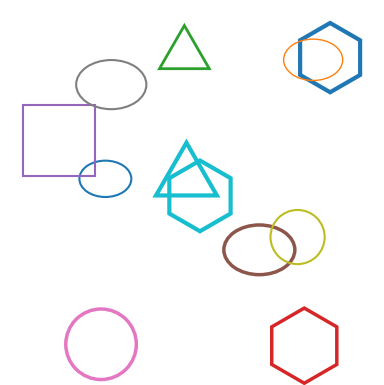[{"shape": "hexagon", "thickness": 3, "radius": 0.45, "center": [0.857, 0.85]}, {"shape": "oval", "thickness": 1.5, "radius": 0.34, "center": [0.274, 0.536]}, {"shape": "oval", "thickness": 1, "radius": 0.38, "center": [0.813, 0.845]}, {"shape": "triangle", "thickness": 2, "radius": 0.37, "center": [0.479, 0.859]}, {"shape": "hexagon", "thickness": 2.5, "radius": 0.49, "center": [0.79, 0.102]}, {"shape": "square", "thickness": 1.5, "radius": 0.47, "center": [0.152, 0.635]}, {"shape": "oval", "thickness": 2.5, "radius": 0.46, "center": [0.674, 0.351]}, {"shape": "circle", "thickness": 2.5, "radius": 0.46, "center": [0.262, 0.106]}, {"shape": "oval", "thickness": 1.5, "radius": 0.46, "center": [0.289, 0.78]}, {"shape": "circle", "thickness": 1.5, "radius": 0.35, "center": [0.773, 0.384]}, {"shape": "hexagon", "thickness": 3, "radius": 0.46, "center": [0.519, 0.491]}, {"shape": "triangle", "thickness": 3, "radius": 0.46, "center": [0.484, 0.538]}]